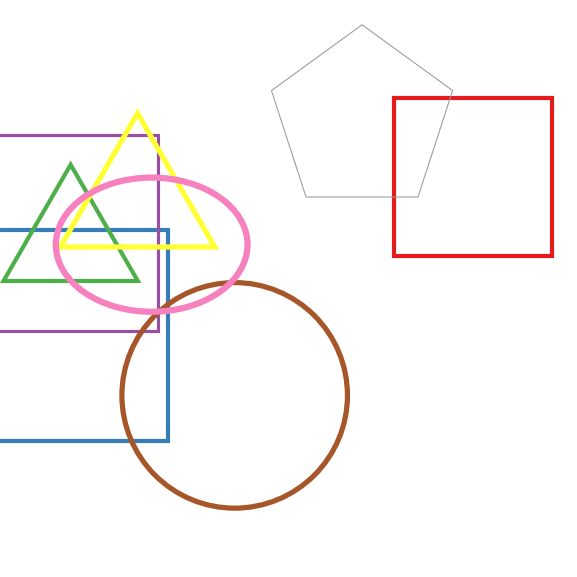[{"shape": "square", "thickness": 2, "radius": 0.68, "center": [0.818, 0.692]}, {"shape": "square", "thickness": 2, "radius": 0.92, "center": [0.107, 0.418]}, {"shape": "triangle", "thickness": 2, "radius": 0.67, "center": [0.122, 0.58]}, {"shape": "square", "thickness": 1.5, "radius": 0.85, "center": [0.104, 0.596]}, {"shape": "triangle", "thickness": 2.5, "radius": 0.77, "center": [0.238, 0.649]}, {"shape": "circle", "thickness": 2.5, "radius": 0.98, "center": [0.406, 0.315]}, {"shape": "oval", "thickness": 3, "radius": 0.83, "center": [0.263, 0.575]}, {"shape": "pentagon", "thickness": 0.5, "radius": 0.82, "center": [0.627, 0.791]}]